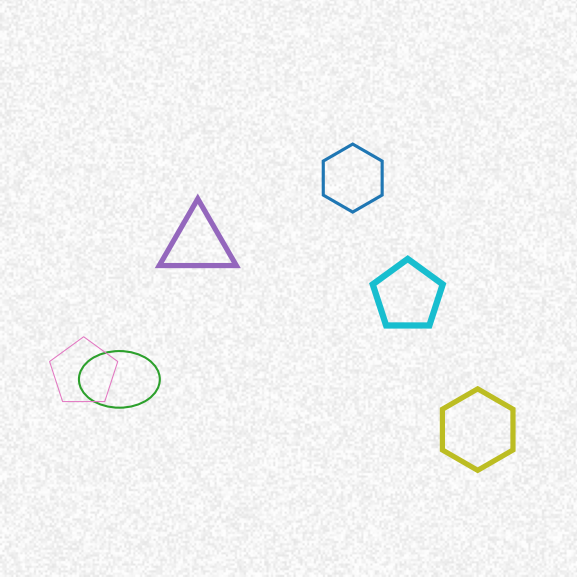[{"shape": "hexagon", "thickness": 1.5, "radius": 0.29, "center": [0.611, 0.691]}, {"shape": "oval", "thickness": 1, "radius": 0.35, "center": [0.207, 0.342]}, {"shape": "triangle", "thickness": 2.5, "radius": 0.39, "center": [0.342, 0.578]}, {"shape": "pentagon", "thickness": 0.5, "radius": 0.31, "center": [0.145, 0.354]}, {"shape": "hexagon", "thickness": 2.5, "radius": 0.35, "center": [0.827, 0.255]}, {"shape": "pentagon", "thickness": 3, "radius": 0.32, "center": [0.706, 0.487]}]